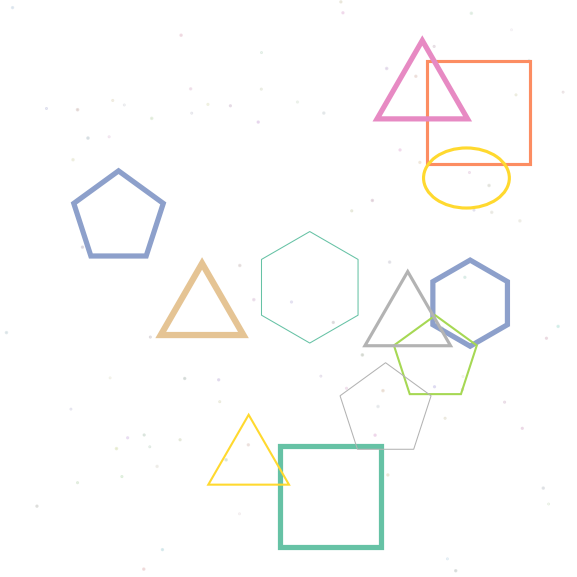[{"shape": "square", "thickness": 2.5, "radius": 0.44, "center": [0.572, 0.139]}, {"shape": "hexagon", "thickness": 0.5, "radius": 0.48, "center": [0.536, 0.502]}, {"shape": "square", "thickness": 1.5, "radius": 0.44, "center": [0.829, 0.805]}, {"shape": "hexagon", "thickness": 2.5, "radius": 0.37, "center": [0.814, 0.474]}, {"shape": "pentagon", "thickness": 2.5, "radius": 0.41, "center": [0.205, 0.622]}, {"shape": "triangle", "thickness": 2.5, "radius": 0.45, "center": [0.731, 0.839]}, {"shape": "pentagon", "thickness": 1, "radius": 0.38, "center": [0.754, 0.378]}, {"shape": "oval", "thickness": 1.5, "radius": 0.37, "center": [0.808, 0.691]}, {"shape": "triangle", "thickness": 1, "radius": 0.4, "center": [0.431, 0.2]}, {"shape": "triangle", "thickness": 3, "radius": 0.41, "center": [0.35, 0.46]}, {"shape": "triangle", "thickness": 1.5, "radius": 0.43, "center": [0.706, 0.443]}, {"shape": "pentagon", "thickness": 0.5, "radius": 0.41, "center": [0.668, 0.288]}]